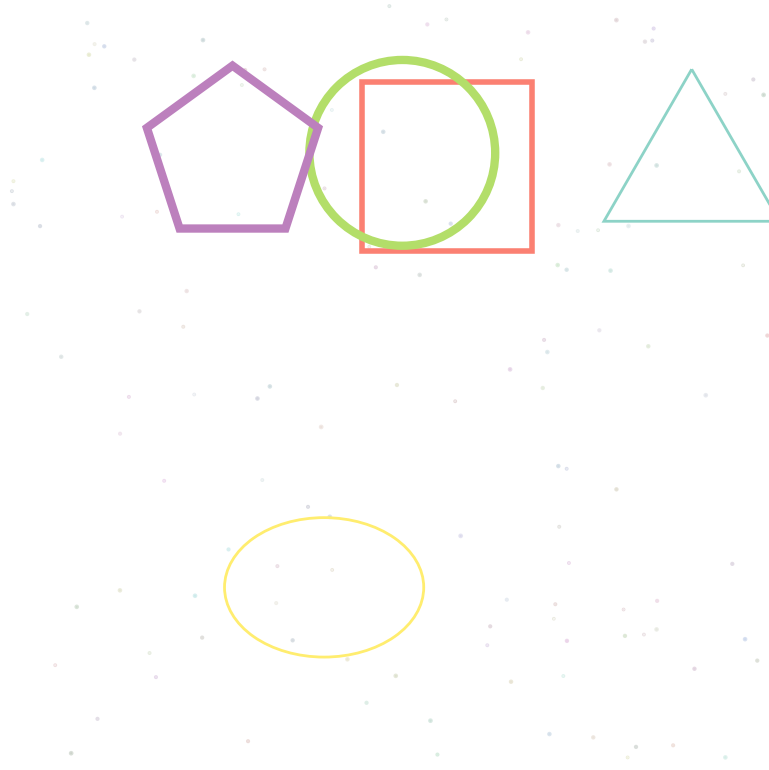[{"shape": "triangle", "thickness": 1, "radius": 0.66, "center": [0.898, 0.778]}, {"shape": "square", "thickness": 2, "radius": 0.55, "center": [0.581, 0.784]}, {"shape": "circle", "thickness": 3, "radius": 0.6, "center": [0.522, 0.801]}, {"shape": "pentagon", "thickness": 3, "radius": 0.58, "center": [0.302, 0.798]}, {"shape": "oval", "thickness": 1, "radius": 0.65, "center": [0.421, 0.237]}]